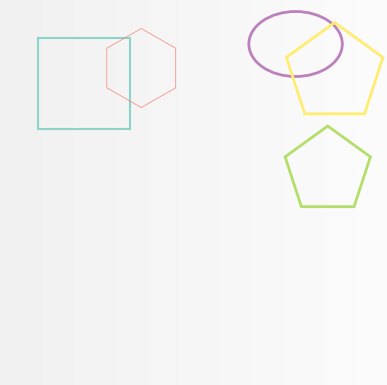[{"shape": "square", "thickness": 1.5, "radius": 0.59, "center": [0.217, 0.784]}, {"shape": "hexagon", "thickness": 0.5, "radius": 0.51, "center": [0.365, 0.823]}, {"shape": "pentagon", "thickness": 2, "radius": 0.58, "center": [0.846, 0.557]}, {"shape": "oval", "thickness": 2, "radius": 0.6, "center": [0.763, 0.886]}, {"shape": "pentagon", "thickness": 2, "radius": 0.66, "center": [0.864, 0.81]}]